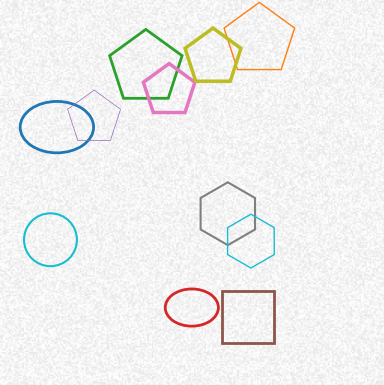[{"shape": "oval", "thickness": 2, "radius": 0.48, "center": [0.148, 0.67]}, {"shape": "pentagon", "thickness": 1, "radius": 0.48, "center": [0.674, 0.897]}, {"shape": "pentagon", "thickness": 2, "radius": 0.49, "center": [0.379, 0.825]}, {"shape": "oval", "thickness": 2, "radius": 0.35, "center": [0.498, 0.201]}, {"shape": "pentagon", "thickness": 0.5, "radius": 0.36, "center": [0.244, 0.694]}, {"shape": "square", "thickness": 2, "radius": 0.34, "center": [0.644, 0.177]}, {"shape": "pentagon", "thickness": 2.5, "radius": 0.35, "center": [0.439, 0.765]}, {"shape": "hexagon", "thickness": 1.5, "radius": 0.41, "center": [0.592, 0.445]}, {"shape": "pentagon", "thickness": 2.5, "radius": 0.38, "center": [0.553, 0.851]}, {"shape": "circle", "thickness": 1.5, "radius": 0.34, "center": [0.131, 0.377]}, {"shape": "hexagon", "thickness": 1, "radius": 0.35, "center": [0.652, 0.374]}]